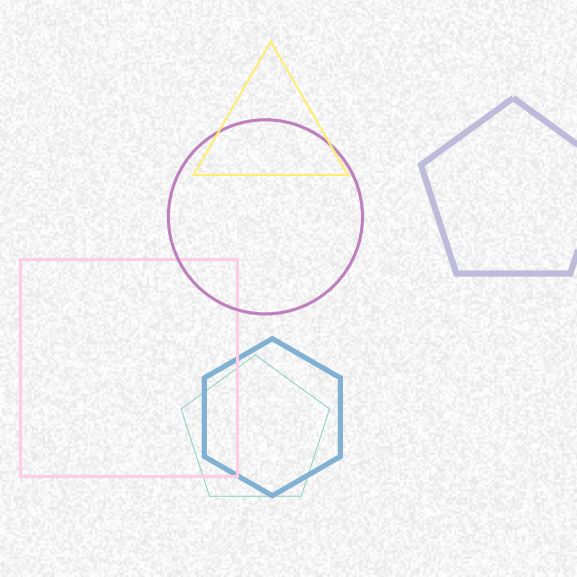[{"shape": "pentagon", "thickness": 0.5, "radius": 0.68, "center": [0.442, 0.249]}, {"shape": "pentagon", "thickness": 3, "radius": 0.84, "center": [0.889, 0.661]}, {"shape": "hexagon", "thickness": 2.5, "radius": 0.68, "center": [0.472, 0.277]}, {"shape": "square", "thickness": 1.5, "radius": 0.94, "center": [0.223, 0.363]}, {"shape": "circle", "thickness": 1.5, "radius": 0.84, "center": [0.46, 0.624]}, {"shape": "triangle", "thickness": 1, "radius": 0.77, "center": [0.469, 0.773]}]